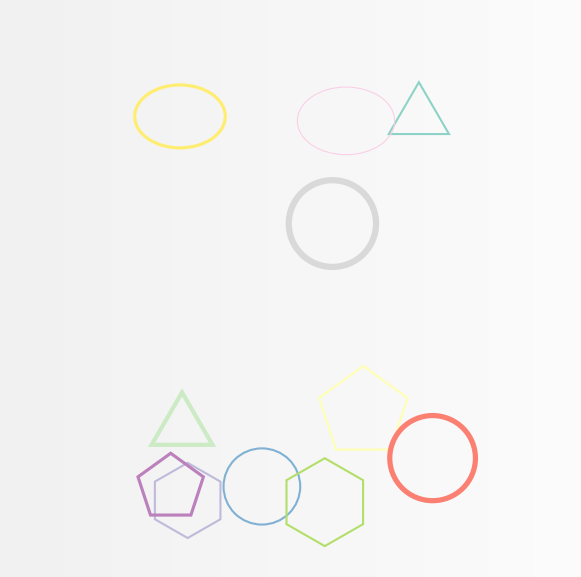[{"shape": "triangle", "thickness": 1, "radius": 0.3, "center": [0.721, 0.797]}, {"shape": "pentagon", "thickness": 1, "radius": 0.4, "center": [0.625, 0.285]}, {"shape": "hexagon", "thickness": 1, "radius": 0.33, "center": [0.323, 0.133]}, {"shape": "circle", "thickness": 2.5, "radius": 0.37, "center": [0.744, 0.206]}, {"shape": "circle", "thickness": 1, "radius": 0.33, "center": [0.451, 0.157]}, {"shape": "hexagon", "thickness": 1, "radius": 0.38, "center": [0.559, 0.13]}, {"shape": "oval", "thickness": 0.5, "radius": 0.42, "center": [0.595, 0.79]}, {"shape": "circle", "thickness": 3, "radius": 0.38, "center": [0.572, 0.612]}, {"shape": "pentagon", "thickness": 1.5, "radius": 0.3, "center": [0.294, 0.155]}, {"shape": "triangle", "thickness": 2, "radius": 0.3, "center": [0.313, 0.259]}, {"shape": "oval", "thickness": 1.5, "radius": 0.39, "center": [0.31, 0.798]}]